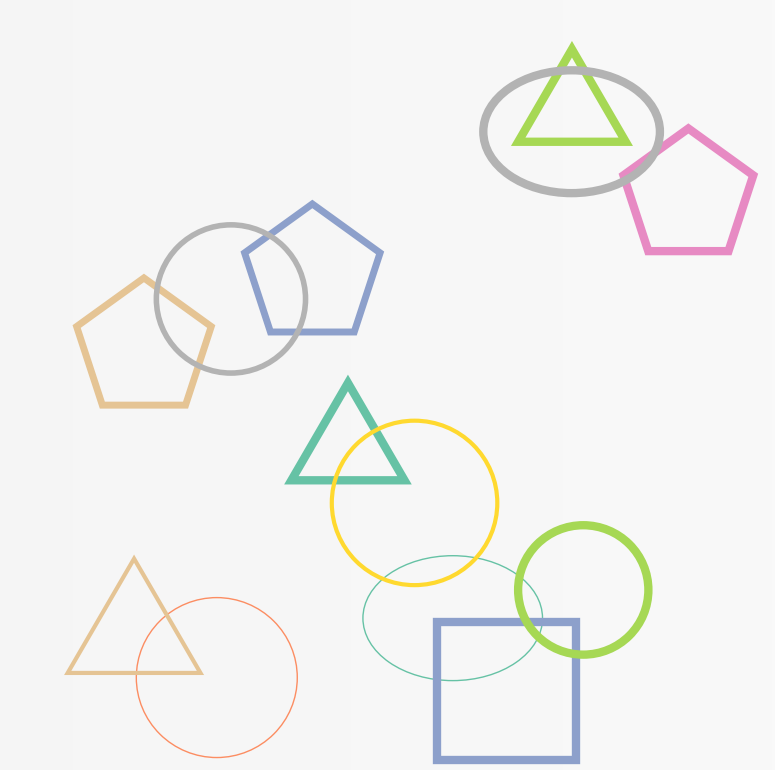[{"shape": "triangle", "thickness": 3, "radius": 0.42, "center": [0.449, 0.418]}, {"shape": "oval", "thickness": 0.5, "radius": 0.58, "center": [0.584, 0.197]}, {"shape": "circle", "thickness": 0.5, "radius": 0.52, "center": [0.28, 0.12]}, {"shape": "square", "thickness": 3, "radius": 0.45, "center": [0.653, 0.103]}, {"shape": "pentagon", "thickness": 2.5, "radius": 0.46, "center": [0.403, 0.643]}, {"shape": "pentagon", "thickness": 3, "radius": 0.44, "center": [0.888, 0.745]}, {"shape": "circle", "thickness": 3, "radius": 0.42, "center": [0.753, 0.234]}, {"shape": "triangle", "thickness": 3, "radius": 0.4, "center": [0.738, 0.856]}, {"shape": "circle", "thickness": 1.5, "radius": 0.53, "center": [0.535, 0.347]}, {"shape": "triangle", "thickness": 1.5, "radius": 0.49, "center": [0.173, 0.176]}, {"shape": "pentagon", "thickness": 2.5, "radius": 0.46, "center": [0.186, 0.548]}, {"shape": "oval", "thickness": 3, "radius": 0.57, "center": [0.738, 0.829]}, {"shape": "circle", "thickness": 2, "radius": 0.48, "center": [0.298, 0.612]}]